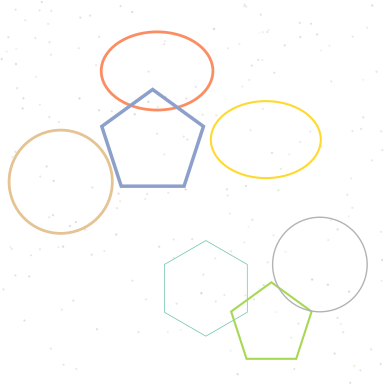[{"shape": "hexagon", "thickness": 0.5, "radius": 0.62, "center": [0.535, 0.251]}, {"shape": "oval", "thickness": 2, "radius": 0.73, "center": [0.408, 0.816]}, {"shape": "pentagon", "thickness": 2.5, "radius": 0.69, "center": [0.396, 0.629]}, {"shape": "pentagon", "thickness": 1.5, "radius": 0.55, "center": [0.705, 0.157]}, {"shape": "oval", "thickness": 1.5, "radius": 0.71, "center": [0.69, 0.637]}, {"shape": "circle", "thickness": 2, "radius": 0.67, "center": [0.158, 0.528]}, {"shape": "circle", "thickness": 1, "radius": 0.61, "center": [0.831, 0.313]}]